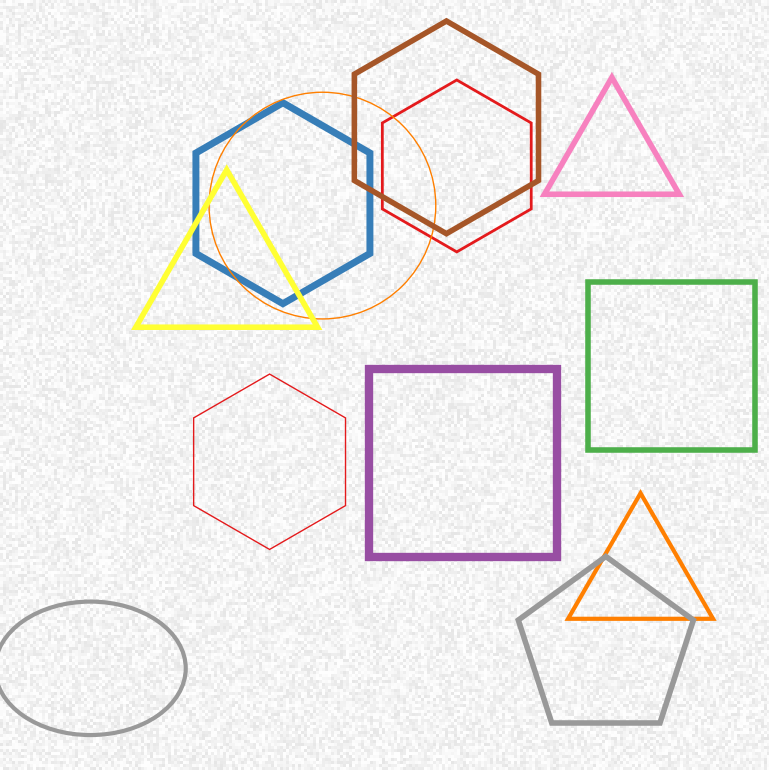[{"shape": "hexagon", "thickness": 1, "radius": 0.56, "center": [0.593, 0.784]}, {"shape": "hexagon", "thickness": 0.5, "radius": 0.57, "center": [0.35, 0.4]}, {"shape": "hexagon", "thickness": 2.5, "radius": 0.65, "center": [0.367, 0.736]}, {"shape": "square", "thickness": 2, "radius": 0.55, "center": [0.872, 0.525]}, {"shape": "square", "thickness": 3, "radius": 0.61, "center": [0.601, 0.399]}, {"shape": "triangle", "thickness": 1.5, "radius": 0.54, "center": [0.832, 0.251]}, {"shape": "circle", "thickness": 0.5, "radius": 0.74, "center": [0.419, 0.733]}, {"shape": "triangle", "thickness": 2, "radius": 0.68, "center": [0.294, 0.643]}, {"shape": "hexagon", "thickness": 2, "radius": 0.69, "center": [0.58, 0.835]}, {"shape": "triangle", "thickness": 2, "radius": 0.51, "center": [0.795, 0.798]}, {"shape": "oval", "thickness": 1.5, "radius": 0.62, "center": [0.117, 0.132]}, {"shape": "pentagon", "thickness": 2, "radius": 0.6, "center": [0.787, 0.158]}]